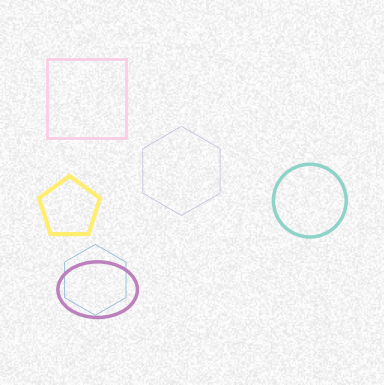[{"shape": "circle", "thickness": 2.5, "radius": 0.47, "center": [0.805, 0.479]}, {"shape": "hexagon", "thickness": 0.5, "radius": 0.58, "center": [0.471, 0.556]}, {"shape": "hexagon", "thickness": 0.5, "radius": 0.46, "center": [0.247, 0.273]}, {"shape": "square", "thickness": 2, "radius": 0.51, "center": [0.224, 0.744]}, {"shape": "oval", "thickness": 2.5, "radius": 0.52, "center": [0.254, 0.248]}, {"shape": "pentagon", "thickness": 3, "radius": 0.42, "center": [0.181, 0.46]}]